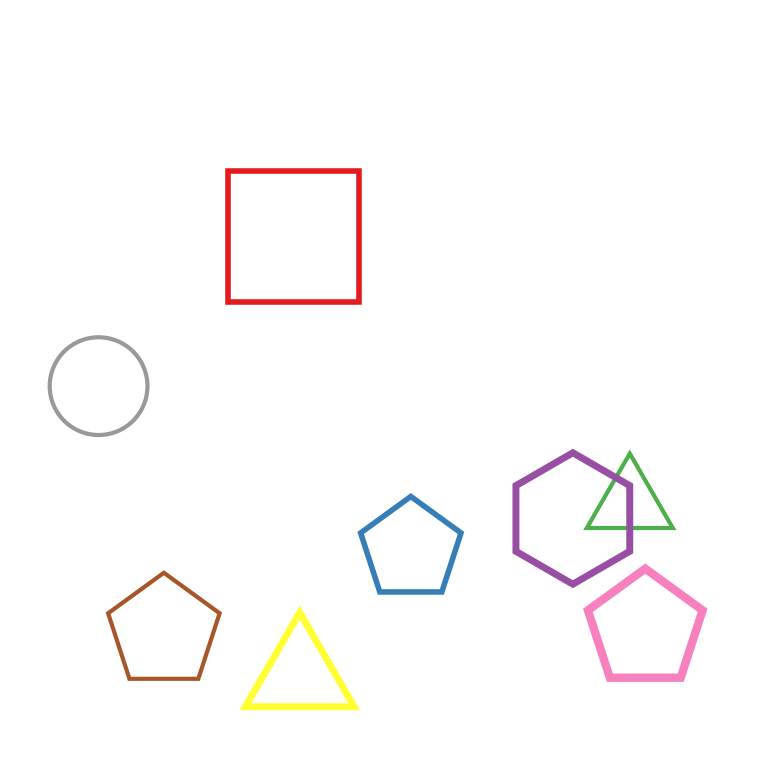[{"shape": "square", "thickness": 2, "radius": 0.42, "center": [0.381, 0.693]}, {"shape": "pentagon", "thickness": 2, "radius": 0.34, "center": [0.534, 0.287]}, {"shape": "triangle", "thickness": 1.5, "radius": 0.32, "center": [0.818, 0.346]}, {"shape": "hexagon", "thickness": 2.5, "radius": 0.43, "center": [0.744, 0.327]}, {"shape": "triangle", "thickness": 2.5, "radius": 0.41, "center": [0.389, 0.123]}, {"shape": "pentagon", "thickness": 1.5, "radius": 0.38, "center": [0.213, 0.18]}, {"shape": "pentagon", "thickness": 3, "radius": 0.39, "center": [0.838, 0.183]}, {"shape": "circle", "thickness": 1.5, "radius": 0.32, "center": [0.128, 0.499]}]